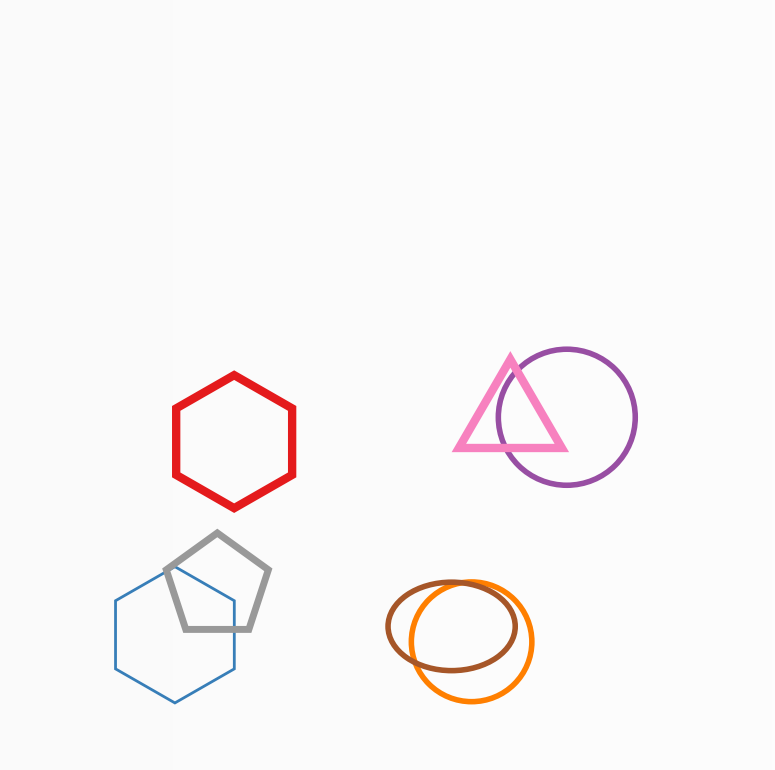[{"shape": "hexagon", "thickness": 3, "radius": 0.43, "center": [0.302, 0.426]}, {"shape": "hexagon", "thickness": 1, "radius": 0.44, "center": [0.226, 0.176]}, {"shape": "circle", "thickness": 2, "radius": 0.44, "center": [0.731, 0.458]}, {"shape": "circle", "thickness": 2, "radius": 0.39, "center": [0.609, 0.166]}, {"shape": "oval", "thickness": 2, "radius": 0.41, "center": [0.583, 0.186]}, {"shape": "triangle", "thickness": 3, "radius": 0.38, "center": [0.659, 0.457]}, {"shape": "pentagon", "thickness": 2.5, "radius": 0.35, "center": [0.28, 0.239]}]